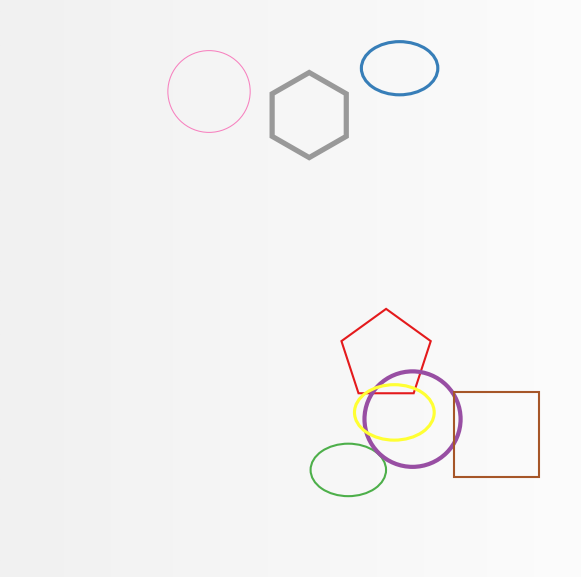[{"shape": "pentagon", "thickness": 1, "radius": 0.4, "center": [0.664, 0.384]}, {"shape": "oval", "thickness": 1.5, "radius": 0.33, "center": [0.687, 0.881]}, {"shape": "oval", "thickness": 1, "radius": 0.32, "center": [0.599, 0.185]}, {"shape": "circle", "thickness": 2, "radius": 0.41, "center": [0.71, 0.273]}, {"shape": "oval", "thickness": 1.5, "radius": 0.34, "center": [0.678, 0.285]}, {"shape": "square", "thickness": 1, "radius": 0.37, "center": [0.855, 0.247]}, {"shape": "circle", "thickness": 0.5, "radius": 0.35, "center": [0.36, 0.841]}, {"shape": "hexagon", "thickness": 2.5, "radius": 0.37, "center": [0.532, 0.8]}]